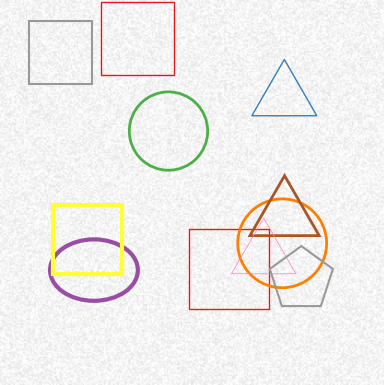[{"shape": "square", "thickness": 1, "radius": 0.47, "center": [0.358, 0.9]}, {"shape": "square", "thickness": 1, "radius": 0.52, "center": [0.594, 0.301]}, {"shape": "triangle", "thickness": 1, "radius": 0.49, "center": [0.739, 0.748]}, {"shape": "circle", "thickness": 2, "radius": 0.51, "center": [0.438, 0.66]}, {"shape": "oval", "thickness": 3, "radius": 0.57, "center": [0.244, 0.298]}, {"shape": "circle", "thickness": 2, "radius": 0.58, "center": [0.733, 0.368]}, {"shape": "square", "thickness": 3, "radius": 0.45, "center": [0.228, 0.379]}, {"shape": "triangle", "thickness": 2, "radius": 0.52, "center": [0.739, 0.44]}, {"shape": "triangle", "thickness": 0.5, "radius": 0.48, "center": [0.685, 0.337]}, {"shape": "square", "thickness": 1.5, "radius": 0.41, "center": [0.157, 0.862]}, {"shape": "pentagon", "thickness": 1.5, "radius": 0.43, "center": [0.783, 0.275]}]